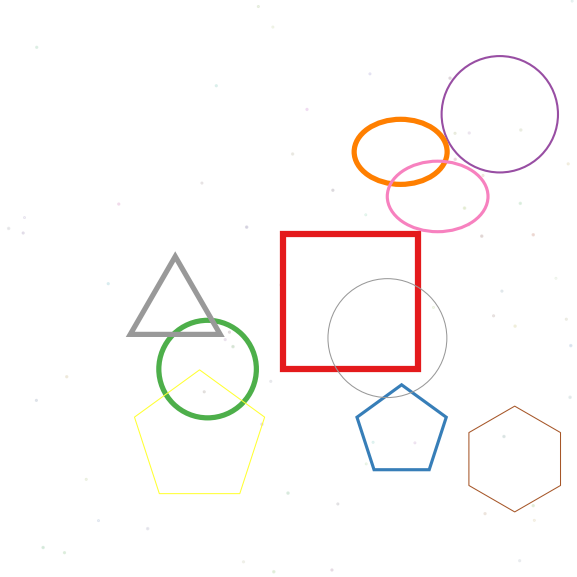[{"shape": "square", "thickness": 3, "radius": 0.58, "center": [0.607, 0.476]}, {"shape": "pentagon", "thickness": 1.5, "radius": 0.41, "center": [0.695, 0.252]}, {"shape": "circle", "thickness": 2.5, "radius": 0.42, "center": [0.359, 0.36]}, {"shape": "circle", "thickness": 1, "radius": 0.5, "center": [0.865, 0.801]}, {"shape": "oval", "thickness": 2.5, "radius": 0.4, "center": [0.694, 0.736]}, {"shape": "pentagon", "thickness": 0.5, "radius": 0.59, "center": [0.346, 0.24]}, {"shape": "hexagon", "thickness": 0.5, "radius": 0.46, "center": [0.891, 0.204]}, {"shape": "oval", "thickness": 1.5, "radius": 0.44, "center": [0.758, 0.659]}, {"shape": "circle", "thickness": 0.5, "radius": 0.51, "center": [0.671, 0.414]}, {"shape": "triangle", "thickness": 2.5, "radius": 0.45, "center": [0.303, 0.465]}]